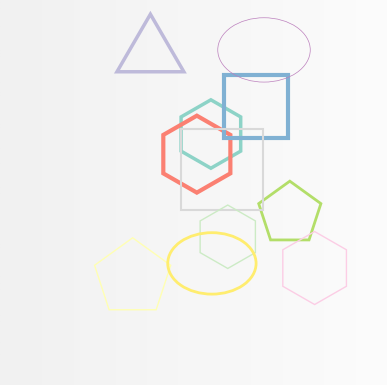[{"shape": "hexagon", "thickness": 2.5, "radius": 0.44, "center": [0.544, 0.652]}, {"shape": "pentagon", "thickness": 1, "radius": 0.52, "center": [0.342, 0.279]}, {"shape": "triangle", "thickness": 2.5, "radius": 0.5, "center": [0.388, 0.863]}, {"shape": "hexagon", "thickness": 3, "radius": 0.5, "center": [0.508, 0.6]}, {"shape": "square", "thickness": 3, "radius": 0.41, "center": [0.661, 0.724]}, {"shape": "pentagon", "thickness": 2, "radius": 0.42, "center": [0.748, 0.445]}, {"shape": "hexagon", "thickness": 1, "radius": 0.47, "center": [0.812, 0.304]}, {"shape": "square", "thickness": 1.5, "radius": 0.53, "center": [0.573, 0.56]}, {"shape": "oval", "thickness": 0.5, "radius": 0.6, "center": [0.681, 0.87]}, {"shape": "hexagon", "thickness": 1, "radius": 0.41, "center": [0.588, 0.385]}, {"shape": "oval", "thickness": 2, "radius": 0.57, "center": [0.547, 0.316]}]